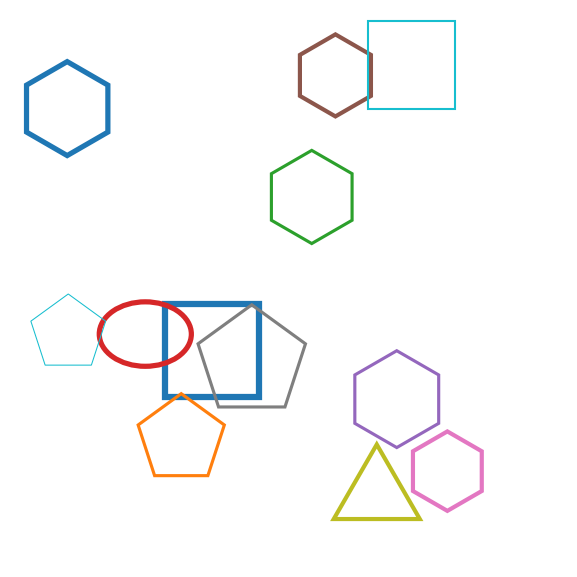[{"shape": "hexagon", "thickness": 2.5, "radius": 0.41, "center": [0.116, 0.811]}, {"shape": "square", "thickness": 3, "radius": 0.4, "center": [0.367, 0.392]}, {"shape": "pentagon", "thickness": 1.5, "radius": 0.39, "center": [0.314, 0.239]}, {"shape": "hexagon", "thickness": 1.5, "radius": 0.4, "center": [0.54, 0.658]}, {"shape": "oval", "thickness": 2.5, "radius": 0.4, "center": [0.252, 0.421]}, {"shape": "hexagon", "thickness": 1.5, "radius": 0.42, "center": [0.687, 0.308]}, {"shape": "hexagon", "thickness": 2, "radius": 0.36, "center": [0.581, 0.869]}, {"shape": "hexagon", "thickness": 2, "radius": 0.34, "center": [0.775, 0.183]}, {"shape": "pentagon", "thickness": 1.5, "radius": 0.49, "center": [0.436, 0.374]}, {"shape": "triangle", "thickness": 2, "radius": 0.43, "center": [0.652, 0.143]}, {"shape": "pentagon", "thickness": 0.5, "radius": 0.34, "center": [0.118, 0.422]}, {"shape": "square", "thickness": 1, "radius": 0.38, "center": [0.713, 0.887]}]